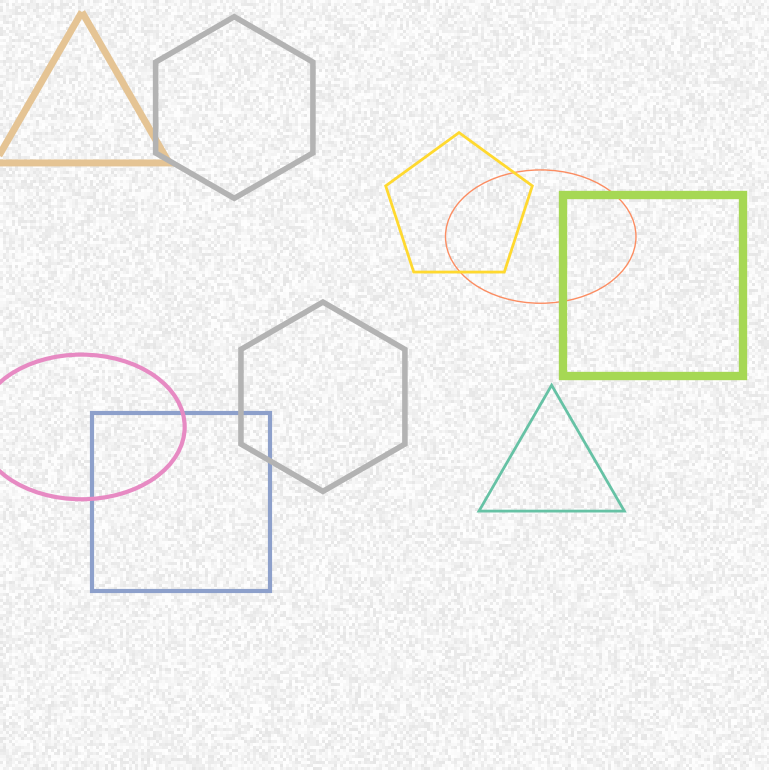[{"shape": "triangle", "thickness": 1, "radius": 0.54, "center": [0.716, 0.391]}, {"shape": "oval", "thickness": 0.5, "radius": 0.62, "center": [0.702, 0.693]}, {"shape": "square", "thickness": 1.5, "radius": 0.58, "center": [0.236, 0.348]}, {"shape": "oval", "thickness": 1.5, "radius": 0.67, "center": [0.106, 0.446]}, {"shape": "square", "thickness": 3, "radius": 0.59, "center": [0.848, 0.629]}, {"shape": "pentagon", "thickness": 1, "radius": 0.5, "center": [0.596, 0.728]}, {"shape": "triangle", "thickness": 2.5, "radius": 0.65, "center": [0.106, 0.854]}, {"shape": "hexagon", "thickness": 2, "radius": 0.59, "center": [0.304, 0.86]}, {"shape": "hexagon", "thickness": 2, "radius": 0.61, "center": [0.419, 0.485]}]